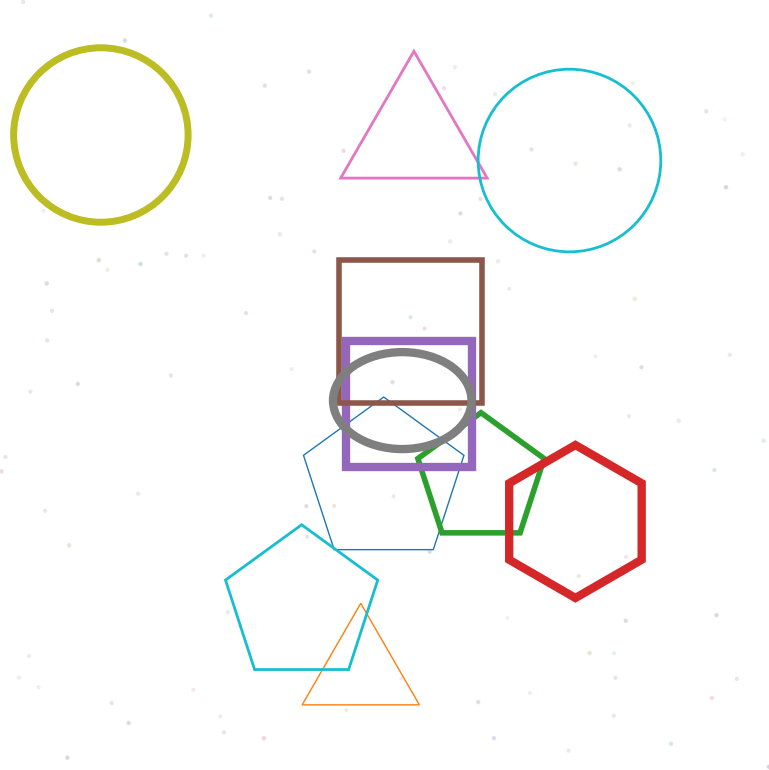[{"shape": "pentagon", "thickness": 0.5, "radius": 0.55, "center": [0.498, 0.375]}, {"shape": "triangle", "thickness": 0.5, "radius": 0.44, "center": [0.469, 0.129]}, {"shape": "pentagon", "thickness": 2, "radius": 0.43, "center": [0.625, 0.378]}, {"shape": "hexagon", "thickness": 3, "radius": 0.5, "center": [0.747, 0.323]}, {"shape": "square", "thickness": 3, "radius": 0.41, "center": [0.531, 0.476]}, {"shape": "square", "thickness": 2, "radius": 0.47, "center": [0.533, 0.57]}, {"shape": "triangle", "thickness": 1, "radius": 0.55, "center": [0.538, 0.824]}, {"shape": "oval", "thickness": 3, "radius": 0.45, "center": [0.522, 0.48]}, {"shape": "circle", "thickness": 2.5, "radius": 0.57, "center": [0.131, 0.825]}, {"shape": "circle", "thickness": 1, "radius": 0.59, "center": [0.74, 0.792]}, {"shape": "pentagon", "thickness": 1, "radius": 0.52, "center": [0.392, 0.215]}]